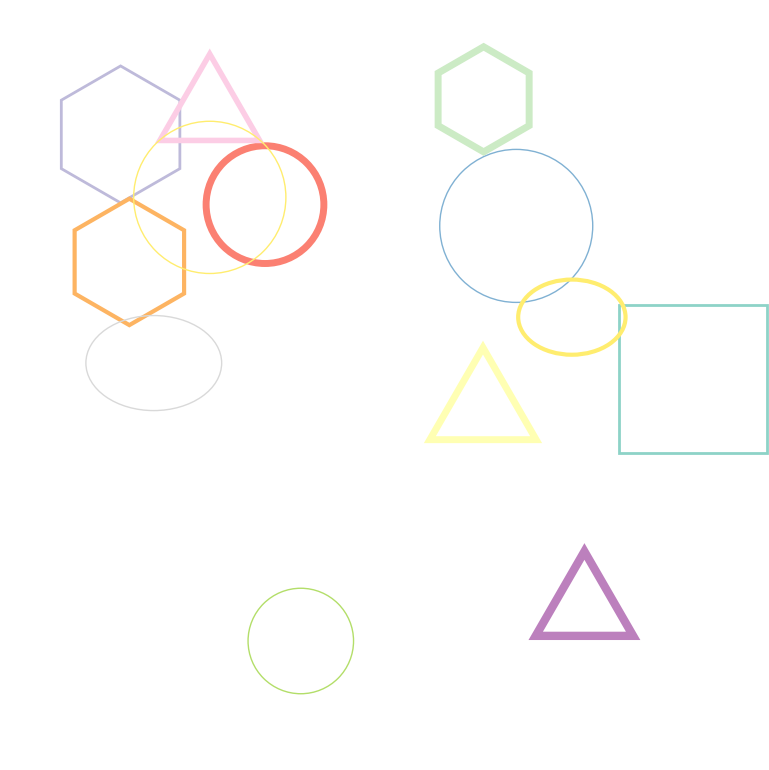[{"shape": "square", "thickness": 1, "radius": 0.48, "center": [0.9, 0.508]}, {"shape": "triangle", "thickness": 2.5, "radius": 0.4, "center": [0.627, 0.469]}, {"shape": "hexagon", "thickness": 1, "radius": 0.44, "center": [0.157, 0.825]}, {"shape": "circle", "thickness": 2.5, "radius": 0.38, "center": [0.344, 0.734]}, {"shape": "circle", "thickness": 0.5, "radius": 0.5, "center": [0.67, 0.707]}, {"shape": "hexagon", "thickness": 1.5, "radius": 0.41, "center": [0.168, 0.66]}, {"shape": "circle", "thickness": 0.5, "radius": 0.34, "center": [0.391, 0.168]}, {"shape": "triangle", "thickness": 2, "radius": 0.37, "center": [0.272, 0.855]}, {"shape": "oval", "thickness": 0.5, "radius": 0.44, "center": [0.2, 0.528]}, {"shape": "triangle", "thickness": 3, "radius": 0.37, "center": [0.759, 0.211]}, {"shape": "hexagon", "thickness": 2.5, "radius": 0.34, "center": [0.628, 0.871]}, {"shape": "circle", "thickness": 0.5, "radius": 0.49, "center": [0.272, 0.744]}, {"shape": "oval", "thickness": 1.5, "radius": 0.35, "center": [0.743, 0.588]}]